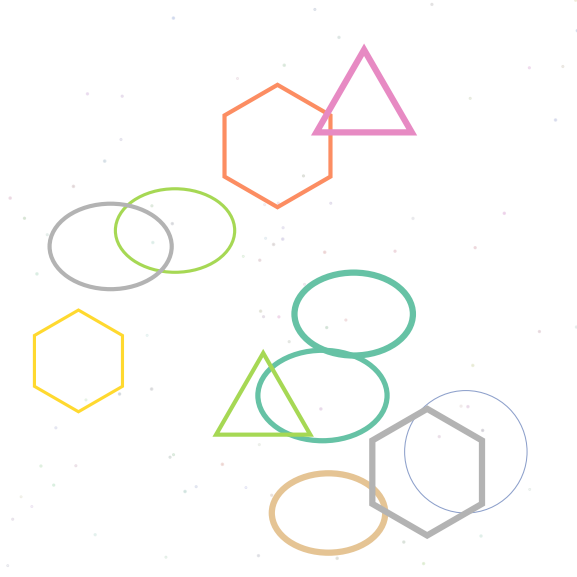[{"shape": "oval", "thickness": 3, "radius": 0.51, "center": [0.612, 0.455]}, {"shape": "oval", "thickness": 2.5, "radius": 0.56, "center": [0.558, 0.314]}, {"shape": "hexagon", "thickness": 2, "radius": 0.53, "center": [0.481, 0.746]}, {"shape": "circle", "thickness": 0.5, "radius": 0.53, "center": [0.807, 0.217]}, {"shape": "triangle", "thickness": 3, "radius": 0.48, "center": [0.63, 0.818]}, {"shape": "triangle", "thickness": 2, "radius": 0.47, "center": [0.456, 0.294]}, {"shape": "oval", "thickness": 1.5, "radius": 0.52, "center": [0.303, 0.6]}, {"shape": "hexagon", "thickness": 1.5, "radius": 0.44, "center": [0.136, 0.374]}, {"shape": "oval", "thickness": 3, "radius": 0.49, "center": [0.569, 0.111]}, {"shape": "oval", "thickness": 2, "radius": 0.53, "center": [0.192, 0.572]}, {"shape": "hexagon", "thickness": 3, "radius": 0.55, "center": [0.74, 0.182]}]